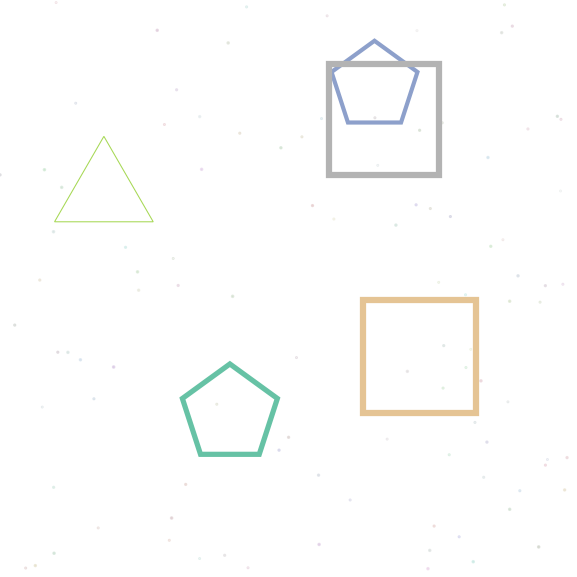[{"shape": "pentagon", "thickness": 2.5, "radius": 0.43, "center": [0.398, 0.282]}, {"shape": "pentagon", "thickness": 2, "radius": 0.39, "center": [0.648, 0.85]}, {"shape": "triangle", "thickness": 0.5, "radius": 0.49, "center": [0.18, 0.664]}, {"shape": "square", "thickness": 3, "radius": 0.49, "center": [0.726, 0.382]}, {"shape": "square", "thickness": 3, "radius": 0.48, "center": [0.665, 0.792]}]